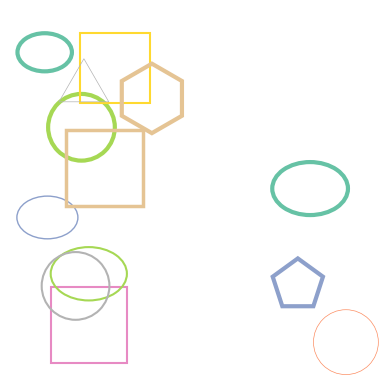[{"shape": "oval", "thickness": 3, "radius": 0.35, "center": [0.116, 0.864]}, {"shape": "oval", "thickness": 3, "radius": 0.49, "center": [0.805, 0.51]}, {"shape": "circle", "thickness": 0.5, "radius": 0.42, "center": [0.898, 0.111]}, {"shape": "pentagon", "thickness": 3, "radius": 0.34, "center": [0.774, 0.26]}, {"shape": "oval", "thickness": 1, "radius": 0.4, "center": [0.123, 0.435]}, {"shape": "square", "thickness": 1.5, "radius": 0.5, "center": [0.231, 0.156]}, {"shape": "circle", "thickness": 3, "radius": 0.43, "center": [0.212, 0.669]}, {"shape": "oval", "thickness": 1.5, "radius": 0.49, "center": [0.231, 0.289]}, {"shape": "square", "thickness": 1.5, "radius": 0.45, "center": [0.3, 0.822]}, {"shape": "hexagon", "thickness": 3, "radius": 0.45, "center": [0.394, 0.744]}, {"shape": "square", "thickness": 2.5, "radius": 0.5, "center": [0.272, 0.563]}, {"shape": "circle", "thickness": 1.5, "radius": 0.44, "center": [0.196, 0.257]}, {"shape": "triangle", "thickness": 0.5, "radius": 0.37, "center": [0.218, 0.773]}]